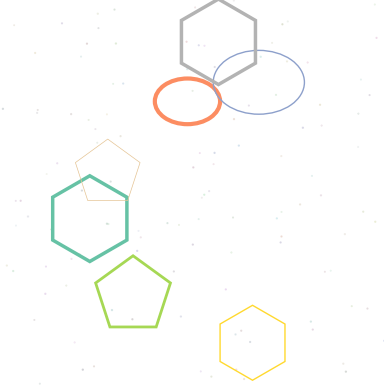[{"shape": "hexagon", "thickness": 2.5, "radius": 0.56, "center": [0.233, 0.432]}, {"shape": "oval", "thickness": 3, "radius": 0.42, "center": [0.487, 0.737]}, {"shape": "oval", "thickness": 1, "radius": 0.59, "center": [0.672, 0.786]}, {"shape": "pentagon", "thickness": 2, "radius": 0.51, "center": [0.346, 0.233]}, {"shape": "hexagon", "thickness": 1, "radius": 0.49, "center": [0.656, 0.11]}, {"shape": "pentagon", "thickness": 0.5, "radius": 0.44, "center": [0.28, 0.55]}, {"shape": "hexagon", "thickness": 2.5, "radius": 0.55, "center": [0.567, 0.891]}]